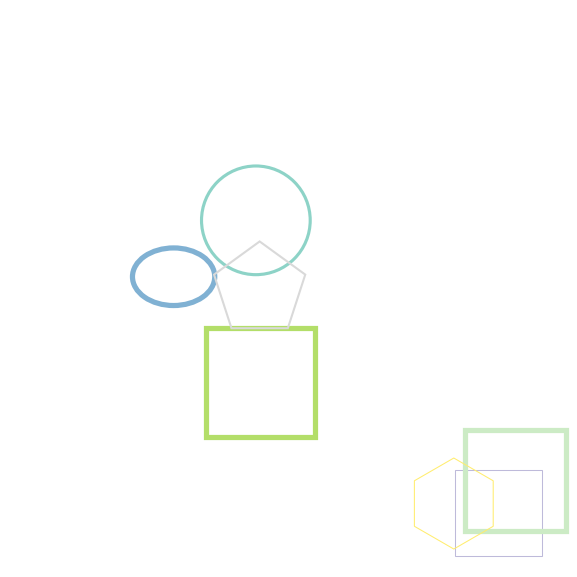[{"shape": "circle", "thickness": 1.5, "radius": 0.47, "center": [0.443, 0.618]}, {"shape": "square", "thickness": 0.5, "radius": 0.37, "center": [0.863, 0.111]}, {"shape": "oval", "thickness": 2.5, "radius": 0.36, "center": [0.301, 0.52]}, {"shape": "square", "thickness": 2.5, "radius": 0.47, "center": [0.451, 0.337]}, {"shape": "pentagon", "thickness": 1, "radius": 0.42, "center": [0.45, 0.498]}, {"shape": "square", "thickness": 2.5, "radius": 0.44, "center": [0.893, 0.167]}, {"shape": "hexagon", "thickness": 0.5, "radius": 0.39, "center": [0.786, 0.127]}]